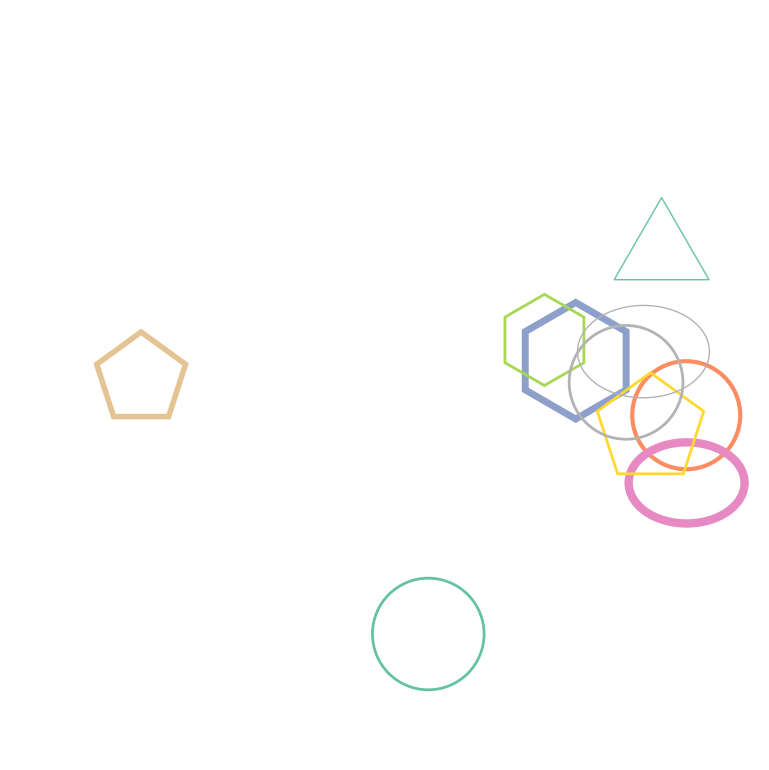[{"shape": "circle", "thickness": 1, "radius": 0.36, "center": [0.556, 0.177]}, {"shape": "triangle", "thickness": 0.5, "radius": 0.36, "center": [0.859, 0.672]}, {"shape": "circle", "thickness": 1.5, "radius": 0.35, "center": [0.891, 0.461]}, {"shape": "hexagon", "thickness": 2.5, "radius": 0.38, "center": [0.748, 0.531]}, {"shape": "oval", "thickness": 3, "radius": 0.38, "center": [0.892, 0.373]}, {"shape": "hexagon", "thickness": 1, "radius": 0.3, "center": [0.707, 0.559]}, {"shape": "pentagon", "thickness": 1, "radius": 0.36, "center": [0.845, 0.443]}, {"shape": "pentagon", "thickness": 2, "radius": 0.3, "center": [0.183, 0.508]}, {"shape": "oval", "thickness": 0.5, "radius": 0.43, "center": [0.836, 0.543]}, {"shape": "circle", "thickness": 1, "radius": 0.37, "center": [0.813, 0.503]}]